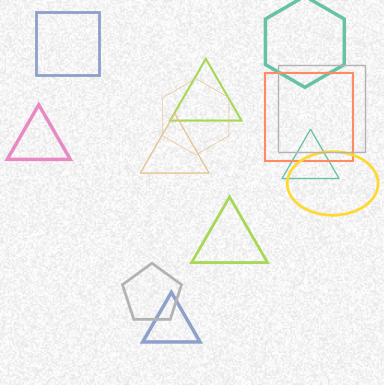[{"shape": "hexagon", "thickness": 2.5, "radius": 0.59, "center": [0.792, 0.891]}, {"shape": "triangle", "thickness": 1, "radius": 0.43, "center": [0.807, 0.579]}, {"shape": "square", "thickness": 1.5, "radius": 0.57, "center": [0.804, 0.696]}, {"shape": "square", "thickness": 2, "radius": 0.41, "center": [0.175, 0.887]}, {"shape": "triangle", "thickness": 2.5, "radius": 0.43, "center": [0.445, 0.155]}, {"shape": "triangle", "thickness": 2.5, "radius": 0.47, "center": [0.101, 0.633]}, {"shape": "triangle", "thickness": 1.5, "radius": 0.54, "center": [0.535, 0.74]}, {"shape": "triangle", "thickness": 2, "radius": 0.57, "center": [0.596, 0.375]}, {"shape": "oval", "thickness": 2, "radius": 0.59, "center": [0.864, 0.523]}, {"shape": "hexagon", "thickness": 0.5, "radius": 0.5, "center": [0.509, 0.697]}, {"shape": "triangle", "thickness": 1, "radius": 0.52, "center": [0.454, 0.602]}, {"shape": "square", "thickness": 1, "radius": 0.57, "center": [0.835, 0.718]}, {"shape": "pentagon", "thickness": 2, "radius": 0.4, "center": [0.395, 0.236]}]